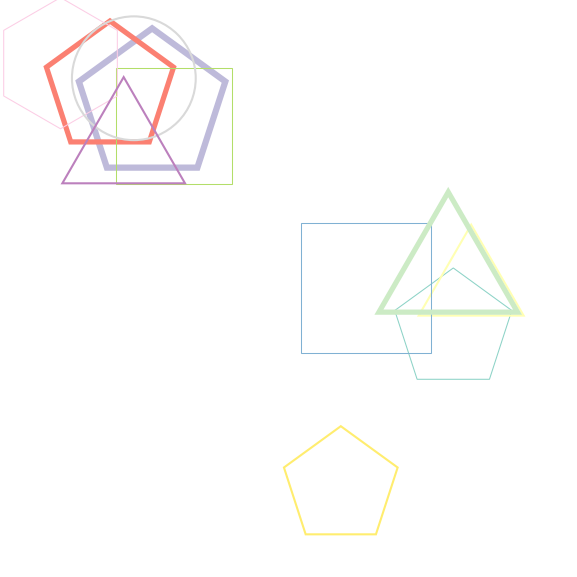[{"shape": "pentagon", "thickness": 0.5, "radius": 0.53, "center": [0.785, 0.429]}, {"shape": "triangle", "thickness": 1, "radius": 0.52, "center": [0.816, 0.505]}, {"shape": "pentagon", "thickness": 3, "radius": 0.67, "center": [0.263, 0.817]}, {"shape": "pentagon", "thickness": 2.5, "radius": 0.58, "center": [0.19, 0.847]}, {"shape": "square", "thickness": 0.5, "radius": 0.56, "center": [0.634, 0.5]}, {"shape": "square", "thickness": 0.5, "radius": 0.5, "center": [0.301, 0.781]}, {"shape": "hexagon", "thickness": 0.5, "radius": 0.57, "center": [0.105, 0.89]}, {"shape": "circle", "thickness": 1, "radius": 0.54, "center": [0.232, 0.864]}, {"shape": "triangle", "thickness": 1, "radius": 0.61, "center": [0.214, 0.743]}, {"shape": "triangle", "thickness": 2.5, "radius": 0.69, "center": [0.776, 0.528]}, {"shape": "pentagon", "thickness": 1, "radius": 0.52, "center": [0.59, 0.158]}]